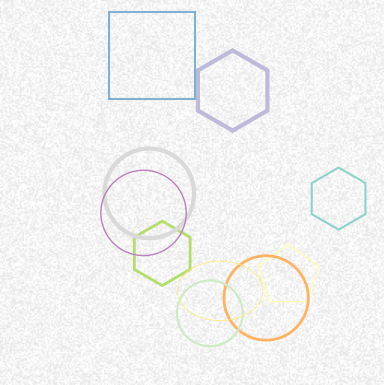[{"shape": "hexagon", "thickness": 1.5, "radius": 0.4, "center": [0.879, 0.484]}, {"shape": "pentagon", "thickness": 1, "radius": 0.41, "center": [0.749, 0.283]}, {"shape": "hexagon", "thickness": 3, "radius": 0.52, "center": [0.604, 0.765]}, {"shape": "square", "thickness": 1.5, "radius": 0.56, "center": [0.396, 0.856]}, {"shape": "circle", "thickness": 2, "radius": 0.55, "center": [0.691, 0.226]}, {"shape": "hexagon", "thickness": 2, "radius": 0.42, "center": [0.421, 0.342]}, {"shape": "circle", "thickness": 3, "radius": 0.58, "center": [0.388, 0.498]}, {"shape": "circle", "thickness": 1, "radius": 0.55, "center": [0.373, 0.447]}, {"shape": "circle", "thickness": 1.5, "radius": 0.43, "center": [0.545, 0.186]}, {"shape": "oval", "thickness": 0.5, "radius": 0.55, "center": [0.572, 0.245]}]